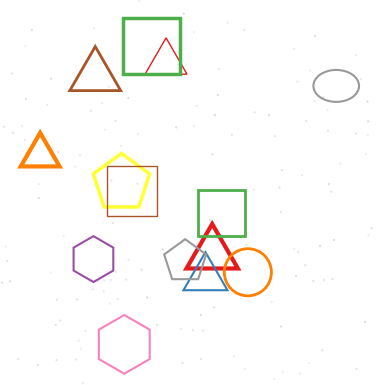[{"shape": "triangle", "thickness": 3, "radius": 0.39, "center": [0.551, 0.341]}, {"shape": "triangle", "thickness": 1, "radius": 0.31, "center": [0.431, 0.839]}, {"shape": "triangle", "thickness": 1.5, "radius": 0.33, "center": [0.534, 0.279]}, {"shape": "square", "thickness": 2, "radius": 0.3, "center": [0.576, 0.447]}, {"shape": "square", "thickness": 2.5, "radius": 0.37, "center": [0.393, 0.881]}, {"shape": "hexagon", "thickness": 1.5, "radius": 0.3, "center": [0.243, 0.327]}, {"shape": "triangle", "thickness": 3, "radius": 0.29, "center": [0.104, 0.597]}, {"shape": "circle", "thickness": 2, "radius": 0.31, "center": [0.644, 0.293]}, {"shape": "pentagon", "thickness": 2.5, "radius": 0.38, "center": [0.316, 0.525]}, {"shape": "triangle", "thickness": 2, "radius": 0.38, "center": [0.247, 0.803]}, {"shape": "square", "thickness": 1, "radius": 0.33, "center": [0.343, 0.504]}, {"shape": "hexagon", "thickness": 1.5, "radius": 0.38, "center": [0.323, 0.106]}, {"shape": "oval", "thickness": 1.5, "radius": 0.3, "center": [0.873, 0.777]}, {"shape": "pentagon", "thickness": 1.5, "radius": 0.29, "center": [0.481, 0.321]}]